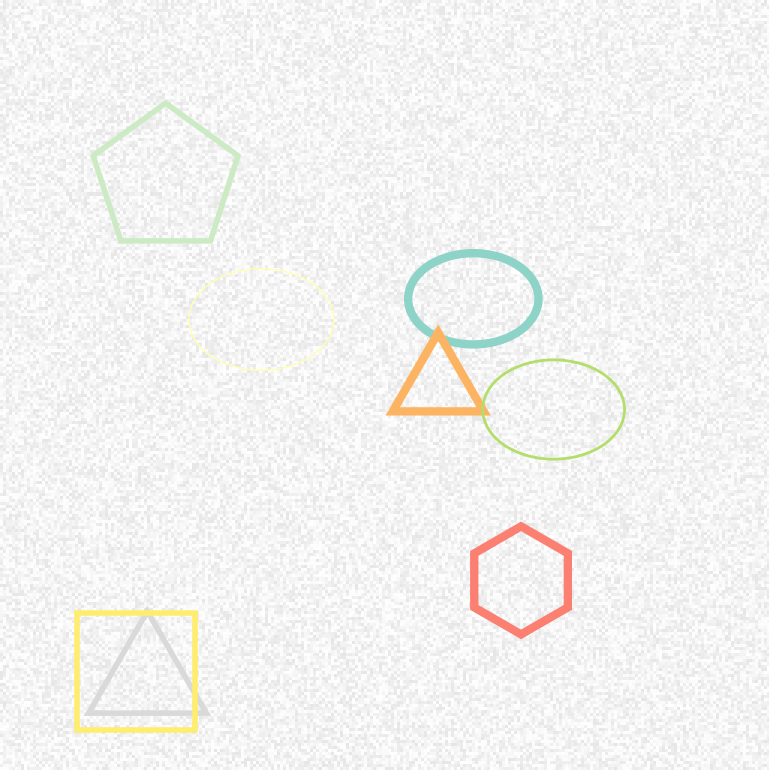[{"shape": "oval", "thickness": 3, "radius": 0.42, "center": [0.615, 0.612]}, {"shape": "oval", "thickness": 0.5, "radius": 0.47, "center": [0.339, 0.585]}, {"shape": "hexagon", "thickness": 3, "radius": 0.35, "center": [0.677, 0.246]}, {"shape": "triangle", "thickness": 3, "radius": 0.34, "center": [0.569, 0.5]}, {"shape": "oval", "thickness": 1, "radius": 0.46, "center": [0.719, 0.468]}, {"shape": "triangle", "thickness": 2, "radius": 0.44, "center": [0.191, 0.118]}, {"shape": "pentagon", "thickness": 2, "radius": 0.49, "center": [0.215, 0.767]}, {"shape": "square", "thickness": 2, "radius": 0.38, "center": [0.176, 0.128]}]